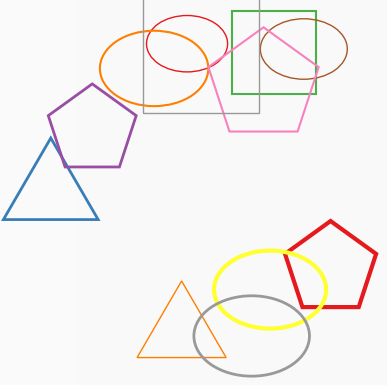[{"shape": "oval", "thickness": 1, "radius": 0.52, "center": [0.483, 0.886]}, {"shape": "pentagon", "thickness": 3, "radius": 0.62, "center": [0.853, 0.302]}, {"shape": "triangle", "thickness": 2, "radius": 0.71, "center": [0.131, 0.5]}, {"shape": "square", "thickness": 1.5, "radius": 0.54, "center": [0.707, 0.863]}, {"shape": "pentagon", "thickness": 2, "radius": 0.6, "center": [0.238, 0.663]}, {"shape": "oval", "thickness": 1.5, "radius": 0.7, "center": [0.398, 0.822]}, {"shape": "triangle", "thickness": 1, "radius": 0.66, "center": [0.469, 0.138]}, {"shape": "oval", "thickness": 3, "radius": 0.72, "center": [0.697, 0.248]}, {"shape": "oval", "thickness": 1, "radius": 0.56, "center": [0.784, 0.873]}, {"shape": "pentagon", "thickness": 1.5, "radius": 0.75, "center": [0.68, 0.779]}, {"shape": "oval", "thickness": 2, "radius": 0.75, "center": [0.65, 0.127]}, {"shape": "square", "thickness": 1, "radius": 0.75, "center": [0.518, 0.856]}]